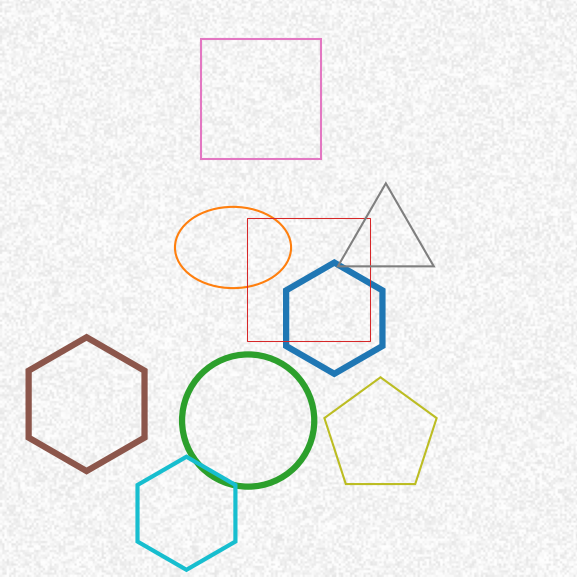[{"shape": "hexagon", "thickness": 3, "radius": 0.48, "center": [0.579, 0.448]}, {"shape": "oval", "thickness": 1, "radius": 0.5, "center": [0.403, 0.571]}, {"shape": "circle", "thickness": 3, "radius": 0.57, "center": [0.43, 0.271]}, {"shape": "square", "thickness": 0.5, "radius": 0.53, "center": [0.535, 0.515]}, {"shape": "hexagon", "thickness": 3, "radius": 0.58, "center": [0.15, 0.299]}, {"shape": "square", "thickness": 1, "radius": 0.52, "center": [0.452, 0.828]}, {"shape": "triangle", "thickness": 1, "radius": 0.48, "center": [0.668, 0.586]}, {"shape": "pentagon", "thickness": 1, "radius": 0.51, "center": [0.659, 0.244]}, {"shape": "hexagon", "thickness": 2, "radius": 0.49, "center": [0.323, 0.11]}]